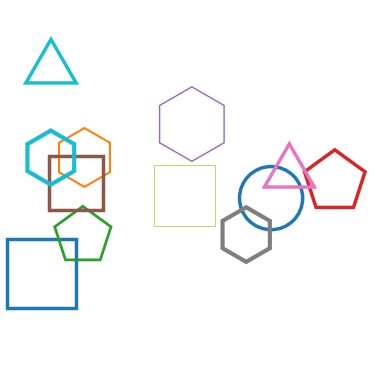[{"shape": "circle", "thickness": 2.5, "radius": 0.41, "center": [0.704, 0.485]}, {"shape": "square", "thickness": 2.5, "radius": 0.45, "center": [0.108, 0.29]}, {"shape": "hexagon", "thickness": 1.5, "radius": 0.38, "center": [0.219, 0.591]}, {"shape": "pentagon", "thickness": 2, "radius": 0.38, "center": [0.215, 0.387]}, {"shape": "pentagon", "thickness": 2.5, "radius": 0.41, "center": [0.87, 0.528]}, {"shape": "hexagon", "thickness": 1, "radius": 0.48, "center": [0.498, 0.678]}, {"shape": "square", "thickness": 2.5, "radius": 0.35, "center": [0.198, 0.524]}, {"shape": "triangle", "thickness": 2.5, "radius": 0.37, "center": [0.752, 0.552]}, {"shape": "hexagon", "thickness": 3, "radius": 0.35, "center": [0.639, 0.391]}, {"shape": "square", "thickness": 0.5, "radius": 0.39, "center": [0.479, 0.491]}, {"shape": "hexagon", "thickness": 3, "radius": 0.35, "center": [0.132, 0.591]}, {"shape": "triangle", "thickness": 2.5, "radius": 0.38, "center": [0.132, 0.822]}]